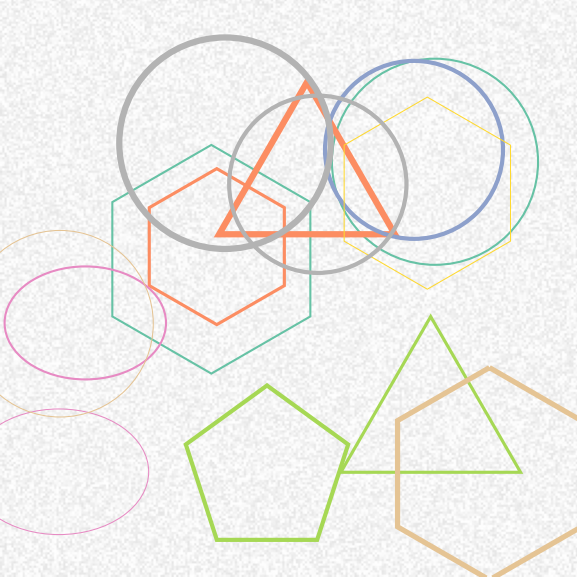[{"shape": "circle", "thickness": 1, "radius": 0.89, "center": [0.753, 0.719]}, {"shape": "hexagon", "thickness": 1, "radius": 0.99, "center": [0.366, 0.55]}, {"shape": "triangle", "thickness": 3, "radius": 0.88, "center": [0.532, 0.681]}, {"shape": "hexagon", "thickness": 1.5, "radius": 0.68, "center": [0.375, 0.572]}, {"shape": "circle", "thickness": 2, "radius": 0.77, "center": [0.717, 0.74]}, {"shape": "oval", "thickness": 1, "radius": 0.7, "center": [0.148, 0.44]}, {"shape": "oval", "thickness": 0.5, "radius": 0.78, "center": [0.102, 0.182]}, {"shape": "pentagon", "thickness": 2, "radius": 0.74, "center": [0.462, 0.184]}, {"shape": "triangle", "thickness": 1.5, "radius": 0.9, "center": [0.746, 0.271]}, {"shape": "hexagon", "thickness": 0.5, "radius": 0.83, "center": [0.74, 0.665]}, {"shape": "hexagon", "thickness": 2.5, "radius": 0.92, "center": [0.848, 0.179]}, {"shape": "circle", "thickness": 0.5, "radius": 0.81, "center": [0.104, 0.439]}, {"shape": "circle", "thickness": 3, "radius": 0.92, "center": [0.39, 0.751]}, {"shape": "circle", "thickness": 2, "radius": 0.77, "center": [0.55, 0.68]}]